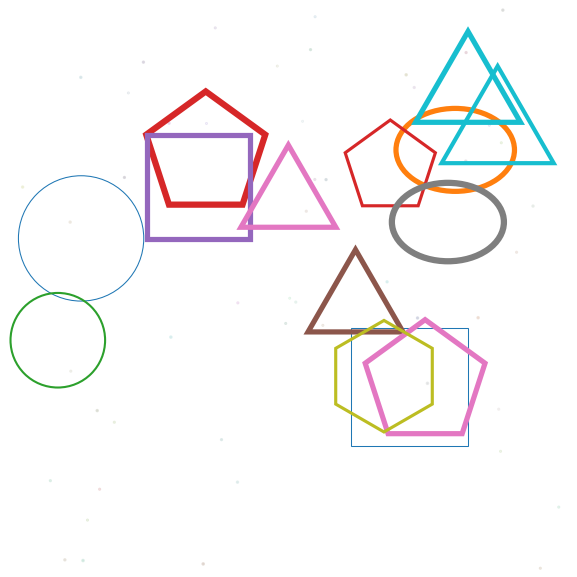[{"shape": "square", "thickness": 0.5, "radius": 0.51, "center": [0.709, 0.329]}, {"shape": "circle", "thickness": 0.5, "radius": 0.54, "center": [0.14, 0.586]}, {"shape": "oval", "thickness": 2.5, "radius": 0.51, "center": [0.788, 0.74]}, {"shape": "circle", "thickness": 1, "radius": 0.41, "center": [0.1, 0.41]}, {"shape": "pentagon", "thickness": 1.5, "radius": 0.41, "center": [0.676, 0.709]}, {"shape": "pentagon", "thickness": 3, "radius": 0.54, "center": [0.356, 0.732]}, {"shape": "square", "thickness": 2.5, "radius": 0.45, "center": [0.344, 0.675]}, {"shape": "triangle", "thickness": 2.5, "radius": 0.47, "center": [0.616, 0.472]}, {"shape": "triangle", "thickness": 2.5, "radius": 0.47, "center": [0.499, 0.653]}, {"shape": "pentagon", "thickness": 2.5, "radius": 0.55, "center": [0.736, 0.336]}, {"shape": "oval", "thickness": 3, "radius": 0.48, "center": [0.776, 0.615]}, {"shape": "hexagon", "thickness": 1.5, "radius": 0.48, "center": [0.665, 0.348]}, {"shape": "triangle", "thickness": 2, "radius": 0.56, "center": [0.862, 0.773]}, {"shape": "triangle", "thickness": 2.5, "radius": 0.52, "center": [0.81, 0.84]}]